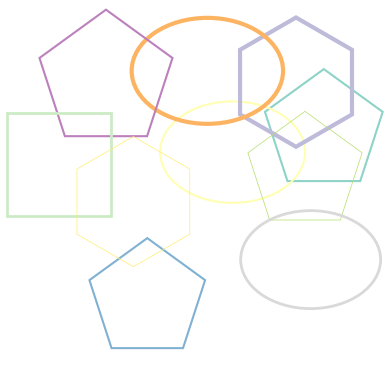[{"shape": "pentagon", "thickness": 1.5, "radius": 0.8, "center": [0.841, 0.66]}, {"shape": "oval", "thickness": 1.5, "radius": 0.94, "center": [0.604, 0.605]}, {"shape": "hexagon", "thickness": 3, "radius": 0.84, "center": [0.769, 0.787]}, {"shape": "pentagon", "thickness": 1.5, "radius": 0.79, "center": [0.383, 0.224]}, {"shape": "oval", "thickness": 3, "radius": 0.98, "center": [0.539, 0.816]}, {"shape": "pentagon", "thickness": 0.5, "radius": 0.78, "center": [0.792, 0.555]}, {"shape": "oval", "thickness": 2, "radius": 0.91, "center": [0.807, 0.326]}, {"shape": "pentagon", "thickness": 1.5, "radius": 0.91, "center": [0.275, 0.793]}, {"shape": "square", "thickness": 2, "radius": 0.67, "center": [0.154, 0.573]}, {"shape": "hexagon", "thickness": 0.5, "radius": 0.85, "center": [0.346, 0.476]}]